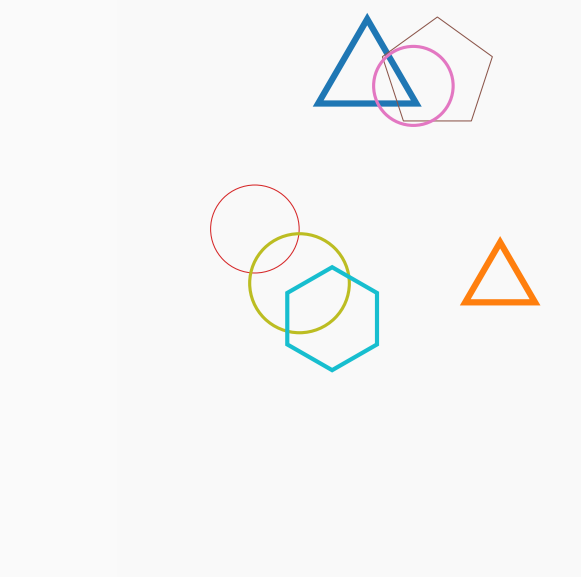[{"shape": "triangle", "thickness": 3, "radius": 0.49, "center": [0.632, 0.869]}, {"shape": "triangle", "thickness": 3, "radius": 0.35, "center": [0.86, 0.51]}, {"shape": "circle", "thickness": 0.5, "radius": 0.38, "center": [0.439, 0.603]}, {"shape": "pentagon", "thickness": 0.5, "radius": 0.5, "center": [0.752, 0.87]}, {"shape": "circle", "thickness": 1.5, "radius": 0.34, "center": [0.711, 0.85]}, {"shape": "circle", "thickness": 1.5, "radius": 0.43, "center": [0.515, 0.509]}, {"shape": "hexagon", "thickness": 2, "radius": 0.45, "center": [0.571, 0.447]}]